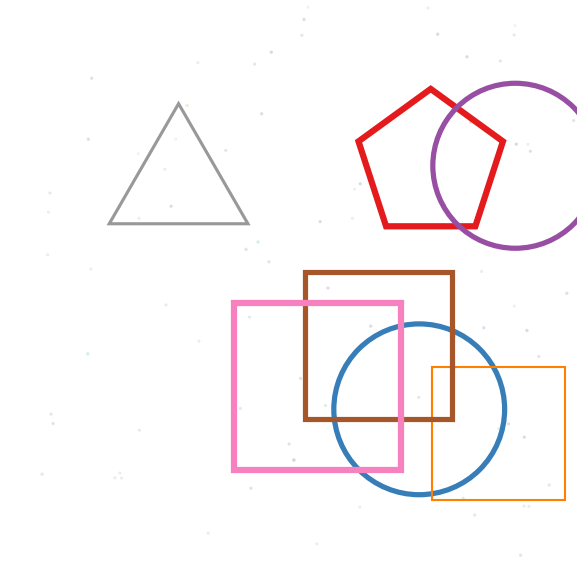[{"shape": "pentagon", "thickness": 3, "radius": 0.66, "center": [0.746, 0.714]}, {"shape": "circle", "thickness": 2.5, "radius": 0.74, "center": [0.726, 0.29]}, {"shape": "circle", "thickness": 2.5, "radius": 0.71, "center": [0.892, 0.712]}, {"shape": "square", "thickness": 1, "radius": 0.57, "center": [0.863, 0.248]}, {"shape": "square", "thickness": 2.5, "radius": 0.64, "center": [0.656, 0.401]}, {"shape": "square", "thickness": 3, "radius": 0.72, "center": [0.55, 0.33]}, {"shape": "triangle", "thickness": 1.5, "radius": 0.69, "center": [0.309, 0.681]}]